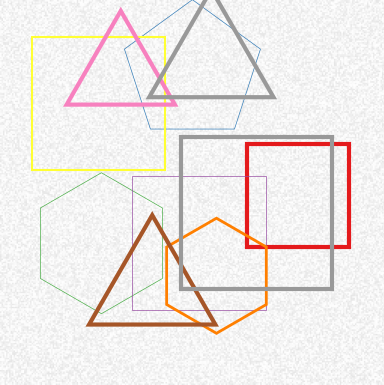[{"shape": "square", "thickness": 3, "radius": 0.67, "center": [0.774, 0.492]}, {"shape": "pentagon", "thickness": 0.5, "radius": 0.93, "center": [0.5, 0.815]}, {"shape": "hexagon", "thickness": 0.5, "radius": 0.92, "center": [0.263, 0.368]}, {"shape": "square", "thickness": 0.5, "radius": 0.87, "center": [0.516, 0.369]}, {"shape": "hexagon", "thickness": 2, "radius": 0.75, "center": [0.562, 0.284]}, {"shape": "square", "thickness": 1.5, "radius": 0.86, "center": [0.257, 0.731]}, {"shape": "triangle", "thickness": 3, "radius": 0.95, "center": [0.395, 0.252]}, {"shape": "triangle", "thickness": 3, "radius": 0.81, "center": [0.314, 0.809]}, {"shape": "square", "thickness": 3, "radius": 0.98, "center": [0.666, 0.447]}, {"shape": "triangle", "thickness": 3, "radius": 0.93, "center": [0.549, 0.841]}]